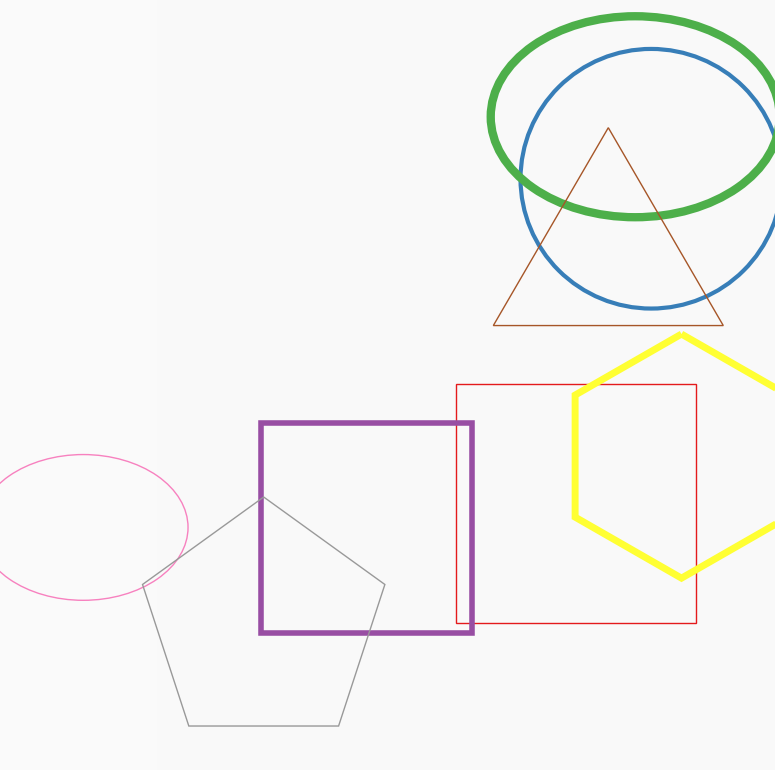[{"shape": "square", "thickness": 0.5, "radius": 0.77, "center": [0.743, 0.346]}, {"shape": "circle", "thickness": 1.5, "radius": 0.84, "center": [0.84, 0.768]}, {"shape": "oval", "thickness": 3, "radius": 0.93, "center": [0.82, 0.848]}, {"shape": "square", "thickness": 2, "radius": 0.68, "center": [0.473, 0.314]}, {"shape": "hexagon", "thickness": 2.5, "radius": 0.79, "center": [0.879, 0.408]}, {"shape": "triangle", "thickness": 0.5, "radius": 0.86, "center": [0.785, 0.663]}, {"shape": "oval", "thickness": 0.5, "radius": 0.68, "center": [0.107, 0.315]}, {"shape": "pentagon", "thickness": 0.5, "radius": 0.82, "center": [0.34, 0.19]}]